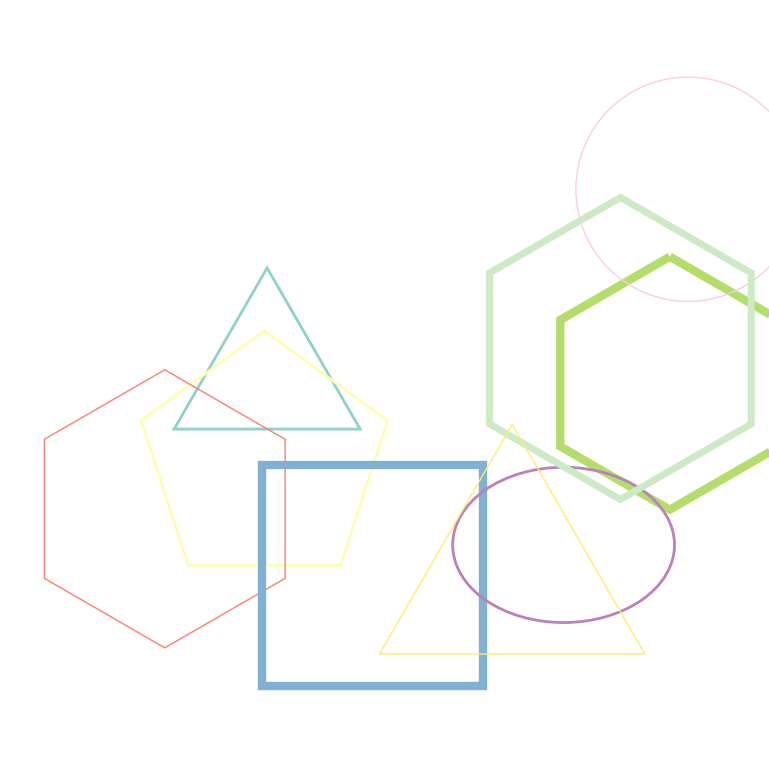[{"shape": "triangle", "thickness": 1, "radius": 0.7, "center": [0.347, 0.512]}, {"shape": "pentagon", "thickness": 1, "radius": 0.84, "center": [0.343, 0.402]}, {"shape": "hexagon", "thickness": 0.5, "radius": 0.9, "center": [0.214, 0.339]}, {"shape": "square", "thickness": 3, "radius": 0.72, "center": [0.484, 0.253]}, {"shape": "hexagon", "thickness": 3, "radius": 0.82, "center": [0.87, 0.502]}, {"shape": "circle", "thickness": 0.5, "radius": 0.73, "center": [0.894, 0.754]}, {"shape": "oval", "thickness": 1, "radius": 0.72, "center": [0.732, 0.292]}, {"shape": "hexagon", "thickness": 2.5, "radius": 0.98, "center": [0.806, 0.547]}, {"shape": "triangle", "thickness": 0.5, "radius": 0.99, "center": [0.665, 0.25]}]